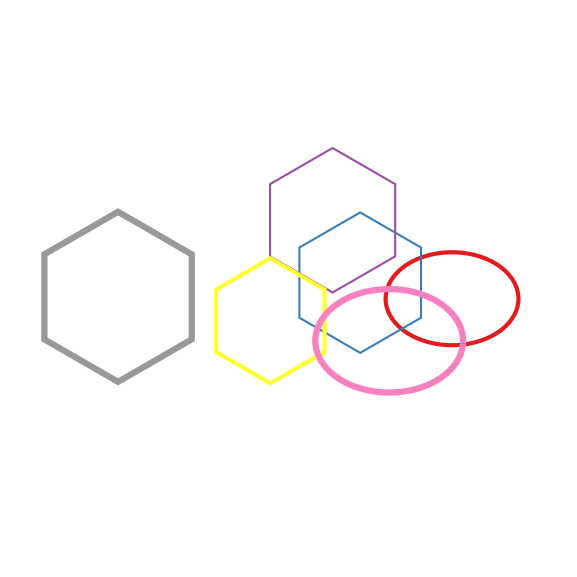[{"shape": "oval", "thickness": 2, "radius": 0.57, "center": [0.783, 0.482]}, {"shape": "hexagon", "thickness": 1, "radius": 0.61, "center": [0.624, 0.51]}, {"shape": "hexagon", "thickness": 1, "radius": 0.63, "center": [0.576, 0.618]}, {"shape": "hexagon", "thickness": 2, "radius": 0.54, "center": [0.468, 0.444]}, {"shape": "oval", "thickness": 3, "radius": 0.64, "center": [0.674, 0.409]}, {"shape": "hexagon", "thickness": 3, "radius": 0.74, "center": [0.204, 0.485]}]